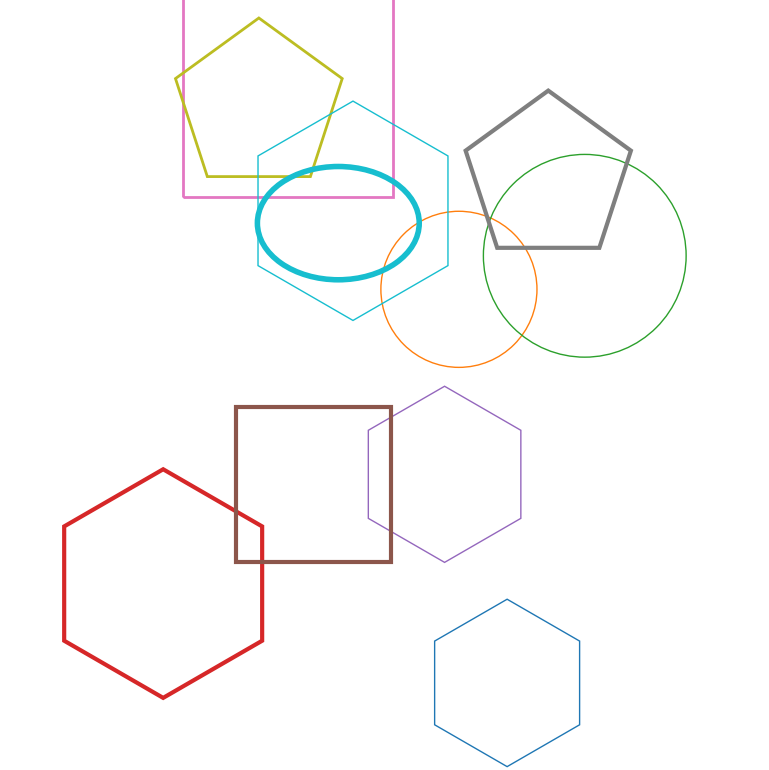[{"shape": "hexagon", "thickness": 0.5, "radius": 0.54, "center": [0.659, 0.113]}, {"shape": "circle", "thickness": 0.5, "radius": 0.51, "center": [0.596, 0.624]}, {"shape": "circle", "thickness": 0.5, "radius": 0.66, "center": [0.759, 0.668]}, {"shape": "hexagon", "thickness": 1.5, "radius": 0.74, "center": [0.212, 0.242]}, {"shape": "hexagon", "thickness": 0.5, "radius": 0.57, "center": [0.577, 0.384]}, {"shape": "square", "thickness": 1.5, "radius": 0.5, "center": [0.407, 0.371]}, {"shape": "square", "thickness": 1, "radius": 0.68, "center": [0.374, 0.881]}, {"shape": "pentagon", "thickness": 1.5, "radius": 0.56, "center": [0.712, 0.769]}, {"shape": "pentagon", "thickness": 1, "radius": 0.57, "center": [0.336, 0.863]}, {"shape": "hexagon", "thickness": 0.5, "radius": 0.71, "center": [0.458, 0.726]}, {"shape": "oval", "thickness": 2, "radius": 0.53, "center": [0.439, 0.71]}]